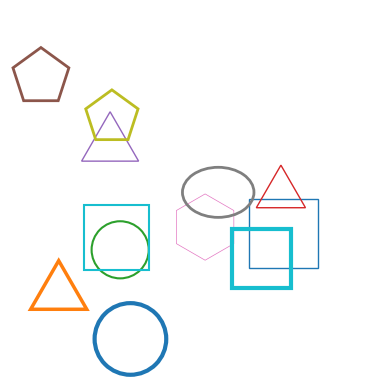[{"shape": "circle", "thickness": 3, "radius": 0.47, "center": [0.339, 0.12]}, {"shape": "square", "thickness": 1, "radius": 0.45, "center": [0.737, 0.394]}, {"shape": "triangle", "thickness": 2.5, "radius": 0.42, "center": [0.152, 0.239]}, {"shape": "circle", "thickness": 1.5, "radius": 0.37, "center": [0.312, 0.351]}, {"shape": "triangle", "thickness": 1, "radius": 0.37, "center": [0.73, 0.497]}, {"shape": "triangle", "thickness": 1, "radius": 0.43, "center": [0.286, 0.624]}, {"shape": "pentagon", "thickness": 2, "radius": 0.38, "center": [0.106, 0.8]}, {"shape": "hexagon", "thickness": 0.5, "radius": 0.43, "center": [0.533, 0.41]}, {"shape": "oval", "thickness": 2, "radius": 0.46, "center": [0.567, 0.5]}, {"shape": "pentagon", "thickness": 2, "radius": 0.36, "center": [0.291, 0.695]}, {"shape": "square", "thickness": 1.5, "radius": 0.42, "center": [0.302, 0.384]}, {"shape": "square", "thickness": 3, "radius": 0.38, "center": [0.679, 0.329]}]